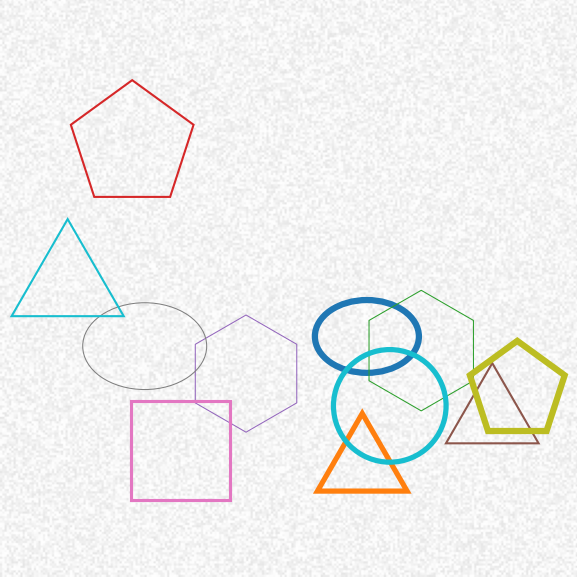[{"shape": "oval", "thickness": 3, "radius": 0.45, "center": [0.635, 0.417]}, {"shape": "triangle", "thickness": 2.5, "radius": 0.45, "center": [0.627, 0.194]}, {"shape": "hexagon", "thickness": 0.5, "radius": 0.52, "center": [0.729, 0.392]}, {"shape": "pentagon", "thickness": 1, "radius": 0.56, "center": [0.229, 0.749]}, {"shape": "hexagon", "thickness": 0.5, "radius": 0.51, "center": [0.426, 0.352]}, {"shape": "triangle", "thickness": 1, "radius": 0.46, "center": [0.852, 0.278]}, {"shape": "square", "thickness": 1.5, "radius": 0.43, "center": [0.313, 0.219]}, {"shape": "oval", "thickness": 0.5, "radius": 0.54, "center": [0.251, 0.4]}, {"shape": "pentagon", "thickness": 3, "radius": 0.43, "center": [0.896, 0.323]}, {"shape": "triangle", "thickness": 1, "radius": 0.56, "center": [0.117, 0.508]}, {"shape": "circle", "thickness": 2.5, "radius": 0.49, "center": [0.675, 0.296]}]